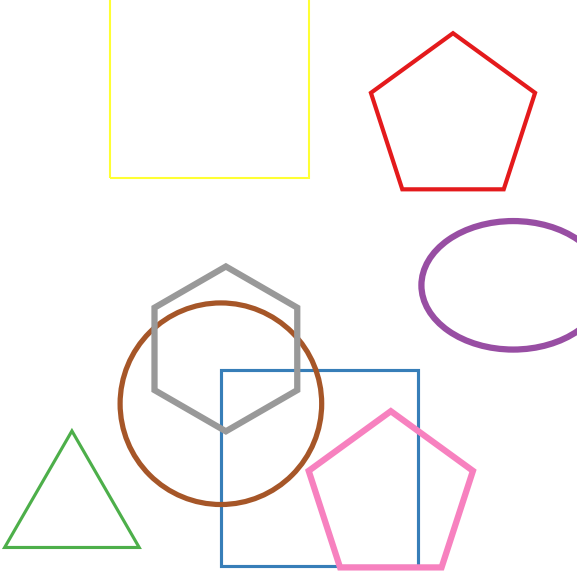[{"shape": "pentagon", "thickness": 2, "radius": 0.75, "center": [0.784, 0.792]}, {"shape": "square", "thickness": 1.5, "radius": 0.85, "center": [0.554, 0.189]}, {"shape": "triangle", "thickness": 1.5, "radius": 0.67, "center": [0.125, 0.118]}, {"shape": "oval", "thickness": 3, "radius": 0.79, "center": [0.889, 0.505]}, {"shape": "square", "thickness": 1, "radius": 0.86, "center": [0.363, 0.864]}, {"shape": "circle", "thickness": 2.5, "radius": 0.87, "center": [0.383, 0.3]}, {"shape": "pentagon", "thickness": 3, "radius": 0.75, "center": [0.677, 0.138]}, {"shape": "hexagon", "thickness": 3, "radius": 0.71, "center": [0.391, 0.395]}]